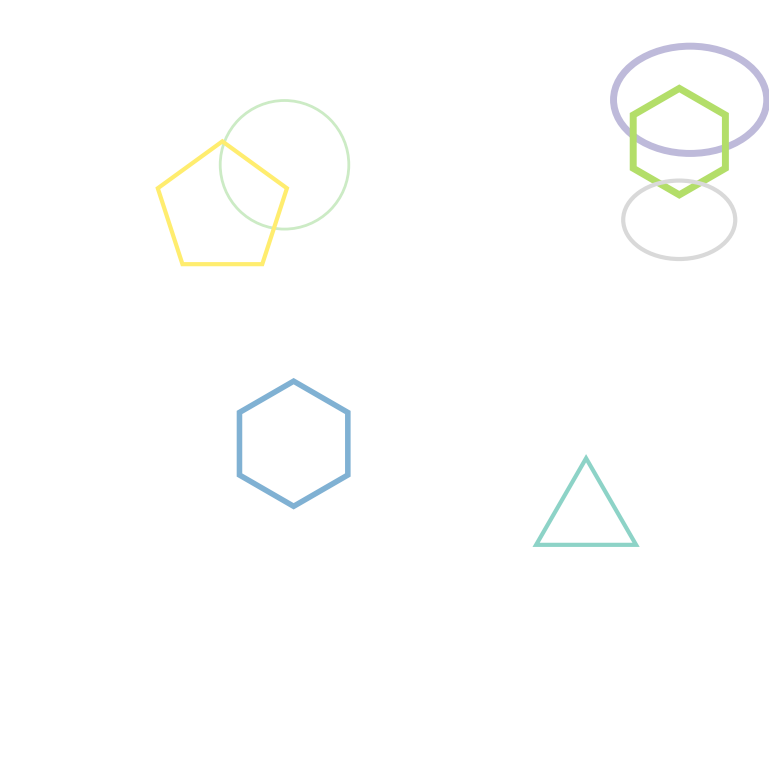[{"shape": "triangle", "thickness": 1.5, "radius": 0.37, "center": [0.761, 0.33]}, {"shape": "oval", "thickness": 2.5, "radius": 0.5, "center": [0.896, 0.87]}, {"shape": "hexagon", "thickness": 2, "radius": 0.41, "center": [0.381, 0.424]}, {"shape": "hexagon", "thickness": 2.5, "radius": 0.35, "center": [0.882, 0.816]}, {"shape": "oval", "thickness": 1.5, "radius": 0.36, "center": [0.882, 0.715]}, {"shape": "circle", "thickness": 1, "radius": 0.42, "center": [0.369, 0.786]}, {"shape": "pentagon", "thickness": 1.5, "radius": 0.44, "center": [0.289, 0.728]}]